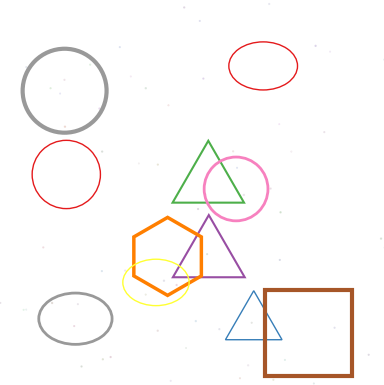[{"shape": "circle", "thickness": 1, "radius": 0.44, "center": [0.172, 0.547]}, {"shape": "oval", "thickness": 1, "radius": 0.45, "center": [0.684, 0.829]}, {"shape": "triangle", "thickness": 1, "radius": 0.42, "center": [0.659, 0.16]}, {"shape": "triangle", "thickness": 1.5, "radius": 0.54, "center": [0.541, 0.527]}, {"shape": "triangle", "thickness": 1.5, "radius": 0.54, "center": [0.542, 0.334]}, {"shape": "hexagon", "thickness": 2.5, "radius": 0.51, "center": [0.435, 0.334]}, {"shape": "oval", "thickness": 1, "radius": 0.43, "center": [0.405, 0.266]}, {"shape": "square", "thickness": 3, "radius": 0.56, "center": [0.801, 0.135]}, {"shape": "circle", "thickness": 2, "radius": 0.41, "center": [0.613, 0.509]}, {"shape": "circle", "thickness": 3, "radius": 0.55, "center": [0.168, 0.764]}, {"shape": "oval", "thickness": 2, "radius": 0.48, "center": [0.196, 0.172]}]